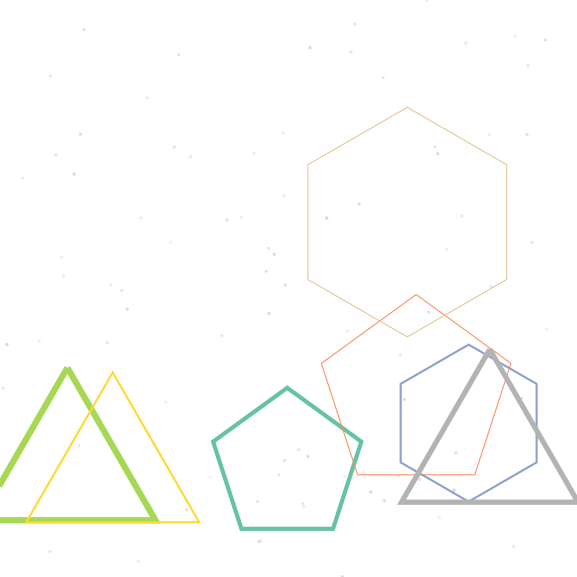[{"shape": "pentagon", "thickness": 2, "radius": 0.67, "center": [0.497, 0.193]}, {"shape": "pentagon", "thickness": 0.5, "radius": 0.86, "center": [0.721, 0.317]}, {"shape": "hexagon", "thickness": 1, "radius": 0.68, "center": [0.811, 0.266]}, {"shape": "triangle", "thickness": 3, "radius": 0.88, "center": [0.117, 0.186]}, {"shape": "triangle", "thickness": 1, "radius": 0.86, "center": [0.195, 0.181]}, {"shape": "hexagon", "thickness": 0.5, "radius": 0.99, "center": [0.705, 0.615]}, {"shape": "triangle", "thickness": 2.5, "radius": 0.88, "center": [0.848, 0.218]}]